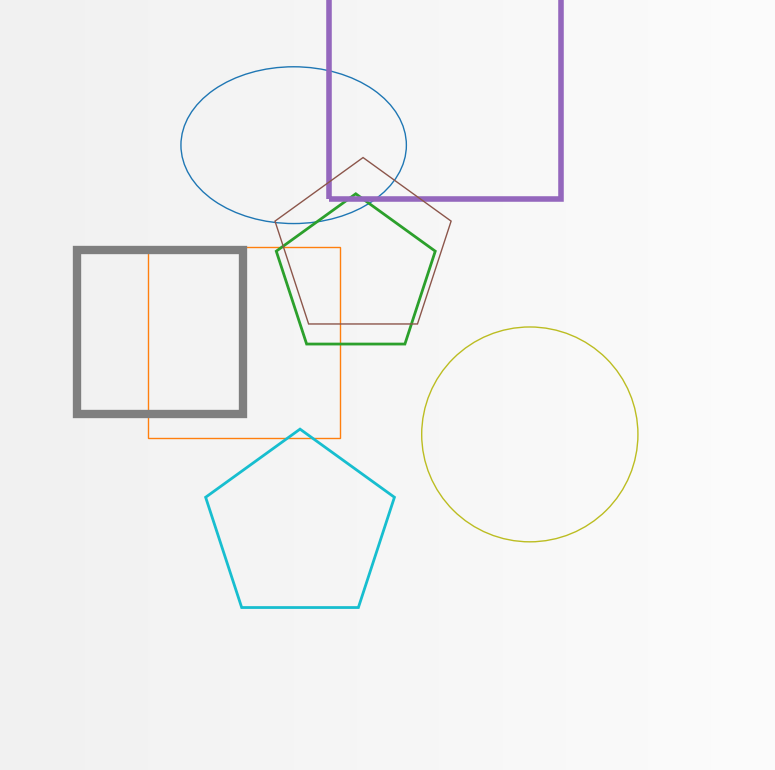[{"shape": "oval", "thickness": 0.5, "radius": 0.73, "center": [0.379, 0.811]}, {"shape": "square", "thickness": 0.5, "radius": 0.62, "center": [0.315, 0.555]}, {"shape": "pentagon", "thickness": 1, "radius": 0.54, "center": [0.459, 0.64]}, {"shape": "square", "thickness": 2, "radius": 0.75, "center": [0.574, 0.89]}, {"shape": "pentagon", "thickness": 0.5, "radius": 0.6, "center": [0.468, 0.676]}, {"shape": "square", "thickness": 3, "radius": 0.53, "center": [0.206, 0.569]}, {"shape": "circle", "thickness": 0.5, "radius": 0.7, "center": [0.684, 0.436]}, {"shape": "pentagon", "thickness": 1, "radius": 0.64, "center": [0.387, 0.315]}]